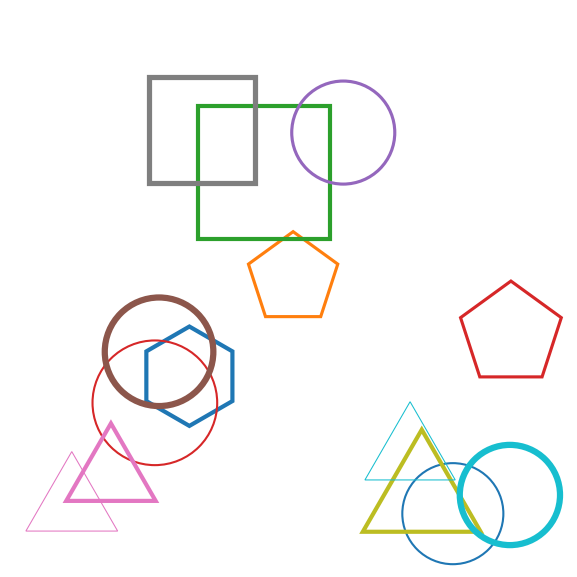[{"shape": "circle", "thickness": 1, "radius": 0.44, "center": [0.784, 0.11]}, {"shape": "hexagon", "thickness": 2, "radius": 0.43, "center": [0.328, 0.348]}, {"shape": "pentagon", "thickness": 1.5, "radius": 0.41, "center": [0.508, 0.517]}, {"shape": "square", "thickness": 2, "radius": 0.57, "center": [0.457, 0.7]}, {"shape": "circle", "thickness": 1, "radius": 0.54, "center": [0.268, 0.302]}, {"shape": "pentagon", "thickness": 1.5, "radius": 0.46, "center": [0.885, 0.421]}, {"shape": "circle", "thickness": 1.5, "radius": 0.45, "center": [0.594, 0.77]}, {"shape": "circle", "thickness": 3, "radius": 0.47, "center": [0.275, 0.39]}, {"shape": "triangle", "thickness": 0.5, "radius": 0.46, "center": [0.124, 0.125]}, {"shape": "triangle", "thickness": 2, "radius": 0.45, "center": [0.192, 0.177]}, {"shape": "square", "thickness": 2.5, "radius": 0.46, "center": [0.35, 0.774]}, {"shape": "triangle", "thickness": 2, "radius": 0.59, "center": [0.73, 0.137]}, {"shape": "triangle", "thickness": 0.5, "radius": 0.45, "center": [0.71, 0.213]}, {"shape": "circle", "thickness": 3, "radius": 0.43, "center": [0.883, 0.142]}]